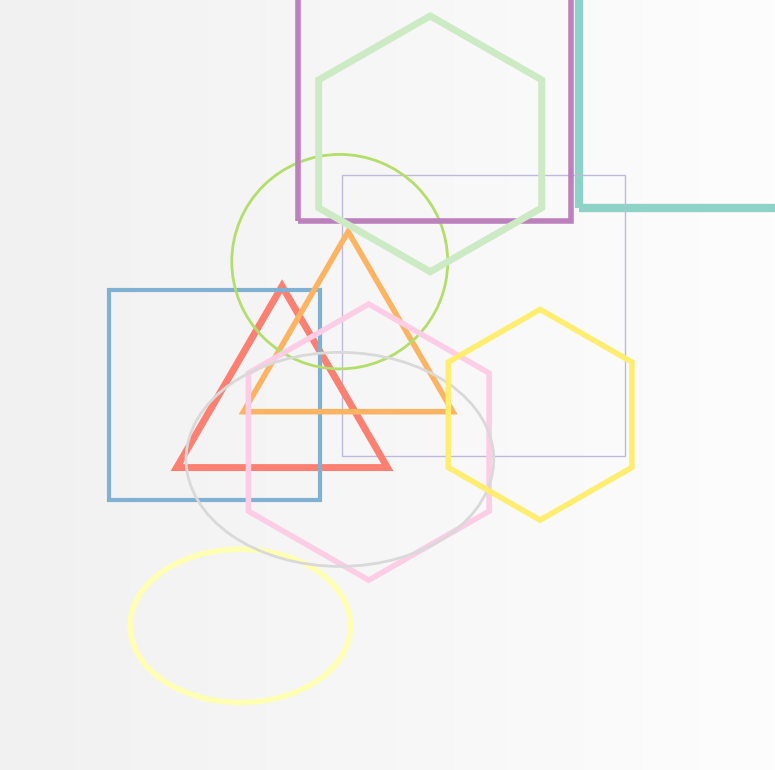[{"shape": "square", "thickness": 3, "radius": 0.77, "center": [0.9, 0.883]}, {"shape": "oval", "thickness": 2, "radius": 0.71, "center": [0.31, 0.187]}, {"shape": "square", "thickness": 0.5, "radius": 0.91, "center": [0.624, 0.59]}, {"shape": "triangle", "thickness": 2.5, "radius": 0.79, "center": [0.364, 0.471]}, {"shape": "square", "thickness": 1.5, "radius": 0.68, "center": [0.277, 0.486]}, {"shape": "triangle", "thickness": 2, "radius": 0.78, "center": [0.449, 0.543]}, {"shape": "circle", "thickness": 1, "radius": 0.7, "center": [0.438, 0.66]}, {"shape": "hexagon", "thickness": 2, "radius": 0.9, "center": [0.476, 0.426]}, {"shape": "oval", "thickness": 1, "radius": 0.99, "center": [0.439, 0.403]}, {"shape": "square", "thickness": 2, "radius": 0.88, "center": [0.56, 0.889]}, {"shape": "hexagon", "thickness": 2.5, "radius": 0.83, "center": [0.555, 0.813]}, {"shape": "hexagon", "thickness": 2, "radius": 0.68, "center": [0.697, 0.461]}]